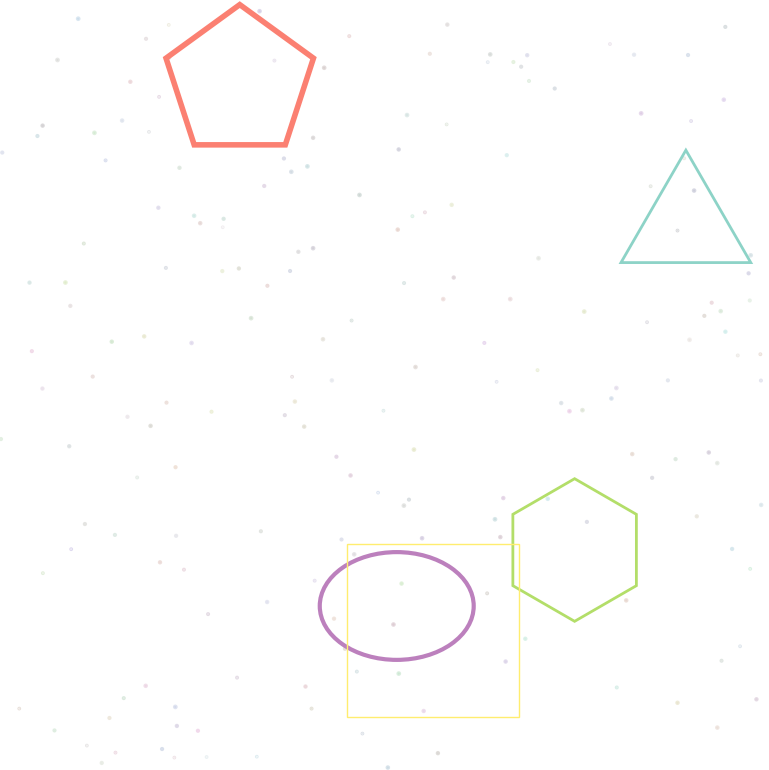[{"shape": "triangle", "thickness": 1, "radius": 0.49, "center": [0.891, 0.708]}, {"shape": "pentagon", "thickness": 2, "radius": 0.5, "center": [0.311, 0.893]}, {"shape": "hexagon", "thickness": 1, "radius": 0.46, "center": [0.746, 0.286]}, {"shape": "oval", "thickness": 1.5, "radius": 0.5, "center": [0.515, 0.213]}, {"shape": "square", "thickness": 0.5, "radius": 0.56, "center": [0.562, 0.181]}]